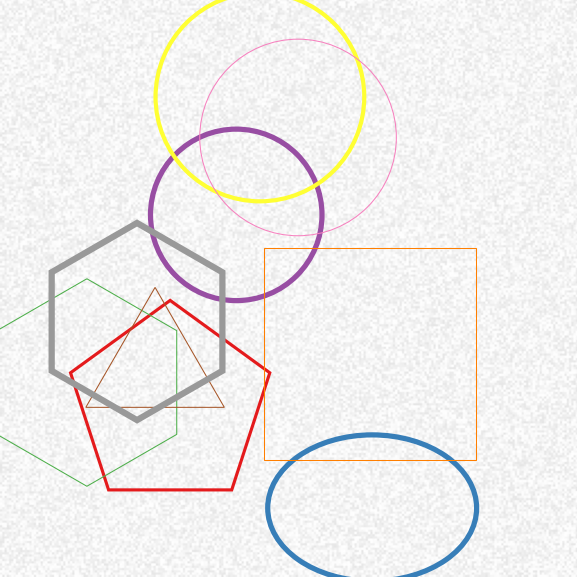[{"shape": "pentagon", "thickness": 1.5, "radius": 0.91, "center": [0.295, 0.298]}, {"shape": "oval", "thickness": 2.5, "radius": 0.9, "center": [0.644, 0.119]}, {"shape": "hexagon", "thickness": 0.5, "radius": 0.9, "center": [0.15, 0.337]}, {"shape": "circle", "thickness": 2.5, "radius": 0.74, "center": [0.409, 0.627]}, {"shape": "square", "thickness": 0.5, "radius": 0.92, "center": [0.64, 0.386]}, {"shape": "circle", "thickness": 2, "radius": 0.9, "center": [0.45, 0.831]}, {"shape": "triangle", "thickness": 0.5, "radius": 0.69, "center": [0.269, 0.363]}, {"shape": "circle", "thickness": 0.5, "radius": 0.85, "center": [0.516, 0.761]}, {"shape": "hexagon", "thickness": 3, "radius": 0.85, "center": [0.237, 0.442]}]